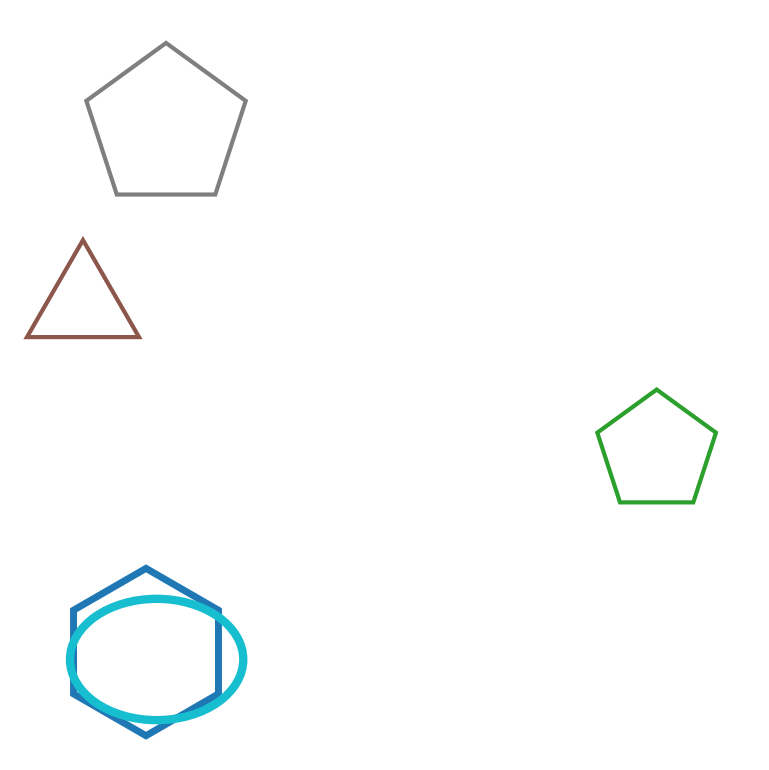[{"shape": "hexagon", "thickness": 2.5, "radius": 0.54, "center": [0.19, 0.153]}, {"shape": "pentagon", "thickness": 1.5, "radius": 0.4, "center": [0.853, 0.413]}, {"shape": "triangle", "thickness": 1.5, "radius": 0.42, "center": [0.108, 0.604]}, {"shape": "pentagon", "thickness": 1.5, "radius": 0.54, "center": [0.216, 0.835]}, {"shape": "oval", "thickness": 3, "radius": 0.56, "center": [0.203, 0.144]}]